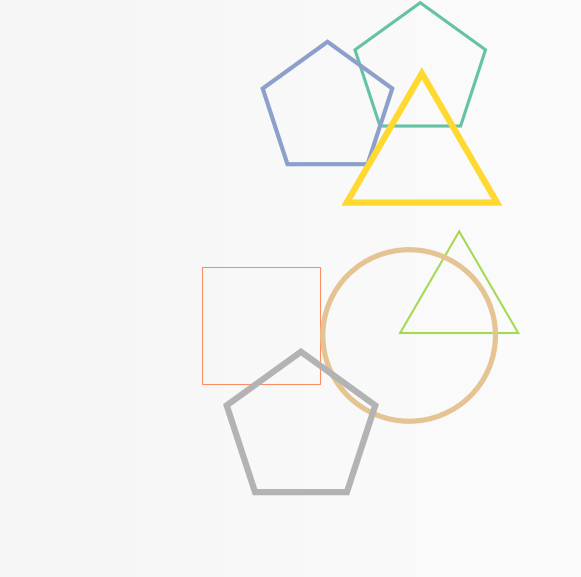[{"shape": "pentagon", "thickness": 1.5, "radius": 0.59, "center": [0.723, 0.876]}, {"shape": "square", "thickness": 0.5, "radius": 0.51, "center": [0.449, 0.435]}, {"shape": "pentagon", "thickness": 2, "radius": 0.59, "center": [0.563, 0.81]}, {"shape": "triangle", "thickness": 1, "radius": 0.59, "center": [0.79, 0.481]}, {"shape": "triangle", "thickness": 3, "radius": 0.75, "center": [0.726, 0.723]}, {"shape": "circle", "thickness": 2.5, "radius": 0.74, "center": [0.704, 0.418]}, {"shape": "pentagon", "thickness": 3, "radius": 0.67, "center": [0.518, 0.256]}]